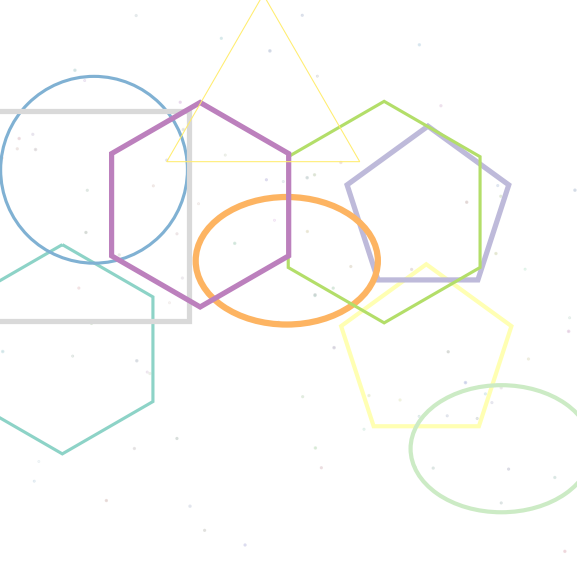[{"shape": "hexagon", "thickness": 1.5, "radius": 0.91, "center": [0.108, 0.394]}, {"shape": "pentagon", "thickness": 2, "radius": 0.78, "center": [0.738, 0.386]}, {"shape": "pentagon", "thickness": 2.5, "radius": 0.74, "center": [0.741, 0.633]}, {"shape": "circle", "thickness": 1.5, "radius": 0.81, "center": [0.163, 0.705]}, {"shape": "oval", "thickness": 3, "radius": 0.79, "center": [0.497, 0.548]}, {"shape": "hexagon", "thickness": 1.5, "radius": 0.96, "center": [0.665, 0.632]}, {"shape": "square", "thickness": 2.5, "radius": 0.91, "center": [0.146, 0.625]}, {"shape": "hexagon", "thickness": 2.5, "radius": 0.89, "center": [0.347, 0.645]}, {"shape": "oval", "thickness": 2, "radius": 0.79, "center": [0.868, 0.222]}, {"shape": "triangle", "thickness": 0.5, "radius": 0.96, "center": [0.456, 0.816]}]